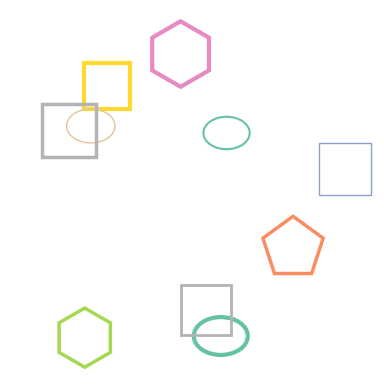[{"shape": "oval", "thickness": 3, "radius": 0.35, "center": [0.573, 0.127]}, {"shape": "oval", "thickness": 1.5, "radius": 0.3, "center": [0.588, 0.655]}, {"shape": "pentagon", "thickness": 2.5, "radius": 0.41, "center": [0.761, 0.356]}, {"shape": "square", "thickness": 1, "radius": 0.34, "center": [0.895, 0.561]}, {"shape": "hexagon", "thickness": 3, "radius": 0.43, "center": [0.469, 0.86]}, {"shape": "hexagon", "thickness": 2.5, "radius": 0.38, "center": [0.22, 0.123]}, {"shape": "square", "thickness": 3, "radius": 0.3, "center": [0.278, 0.777]}, {"shape": "oval", "thickness": 1, "radius": 0.31, "center": [0.236, 0.673]}, {"shape": "square", "thickness": 2, "radius": 0.32, "center": [0.535, 0.194]}, {"shape": "square", "thickness": 2.5, "radius": 0.35, "center": [0.18, 0.662]}]